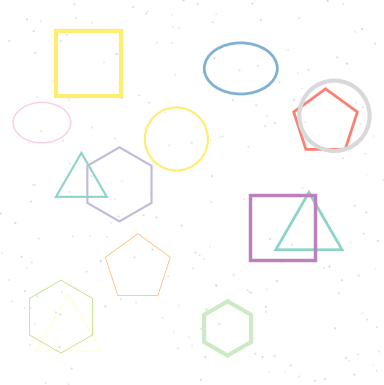[{"shape": "triangle", "thickness": 1.5, "radius": 0.38, "center": [0.211, 0.527]}, {"shape": "triangle", "thickness": 2, "radius": 0.5, "center": [0.802, 0.401]}, {"shape": "triangle", "thickness": 0.5, "radius": 0.49, "center": [0.178, 0.137]}, {"shape": "hexagon", "thickness": 1.5, "radius": 0.48, "center": [0.31, 0.521]}, {"shape": "pentagon", "thickness": 2, "radius": 0.43, "center": [0.846, 0.682]}, {"shape": "oval", "thickness": 2, "radius": 0.47, "center": [0.625, 0.822]}, {"shape": "pentagon", "thickness": 0.5, "radius": 0.44, "center": [0.358, 0.304]}, {"shape": "hexagon", "thickness": 0.5, "radius": 0.47, "center": [0.158, 0.177]}, {"shape": "oval", "thickness": 1, "radius": 0.37, "center": [0.109, 0.682]}, {"shape": "circle", "thickness": 3, "radius": 0.46, "center": [0.869, 0.699]}, {"shape": "square", "thickness": 2.5, "radius": 0.42, "center": [0.734, 0.409]}, {"shape": "hexagon", "thickness": 3, "radius": 0.35, "center": [0.591, 0.147]}, {"shape": "circle", "thickness": 1.5, "radius": 0.41, "center": [0.458, 0.639]}, {"shape": "square", "thickness": 3, "radius": 0.42, "center": [0.229, 0.835]}]